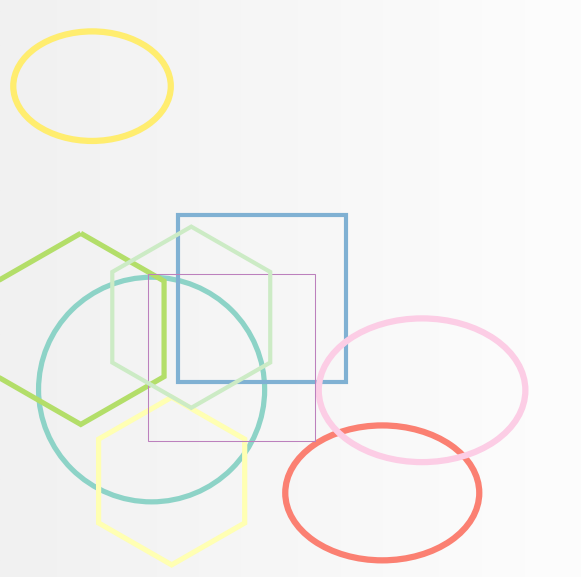[{"shape": "circle", "thickness": 2.5, "radius": 0.97, "center": [0.261, 0.325]}, {"shape": "hexagon", "thickness": 2.5, "radius": 0.73, "center": [0.295, 0.166]}, {"shape": "oval", "thickness": 3, "radius": 0.83, "center": [0.658, 0.146]}, {"shape": "square", "thickness": 2, "radius": 0.72, "center": [0.451, 0.482]}, {"shape": "hexagon", "thickness": 2.5, "radius": 0.83, "center": [0.139, 0.43]}, {"shape": "oval", "thickness": 3, "radius": 0.89, "center": [0.726, 0.323]}, {"shape": "square", "thickness": 0.5, "radius": 0.72, "center": [0.398, 0.38]}, {"shape": "hexagon", "thickness": 2, "radius": 0.78, "center": [0.329, 0.45]}, {"shape": "oval", "thickness": 3, "radius": 0.68, "center": [0.158, 0.85]}]